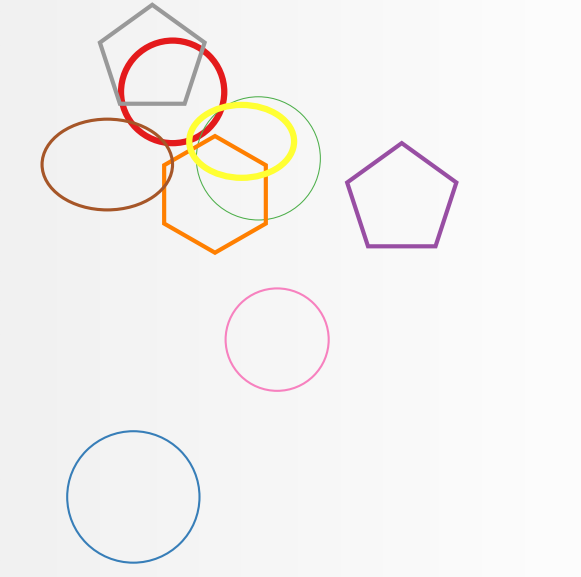[{"shape": "circle", "thickness": 3, "radius": 0.44, "center": [0.297, 0.84]}, {"shape": "circle", "thickness": 1, "radius": 0.57, "center": [0.229, 0.139]}, {"shape": "circle", "thickness": 0.5, "radius": 0.53, "center": [0.444, 0.725]}, {"shape": "pentagon", "thickness": 2, "radius": 0.49, "center": [0.691, 0.653]}, {"shape": "hexagon", "thickness": 2, "radius": 0.5, "center": [0.37, 0.663]}, {"shape": "oval", "thickness": 3, "radius": 0.45, "center": [0.416, 0.754]}, {"shape": "oval", "thickness": 1.5, "radius": 0.56, "center": [0.185, 0.714]}, {"shape": "circle", "thickness": 1, "radius": 0.44, "center": [0.477, 0.411]}, {"shape": "pentagon", "thickness": 2, "radius": 0.47, "center": [0.262, 0.896]}]